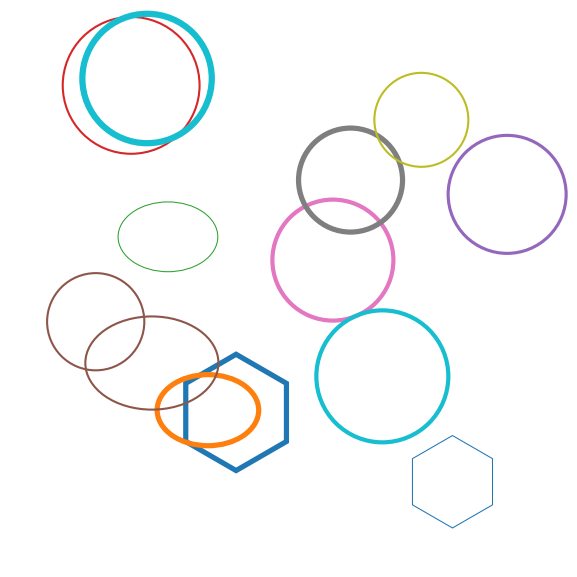[{"shape": "hexagon", "thickness": 0.5, "radius": 0.4, "center": [0.784, 0.165]}, {"shape": "hexagon", "thickness": 2.5, "radius": 0.5, "center": [0.409, 0.285]}, {"shape": "oval", "thickness": 2.5, "radius": 0.44, "center": [0.36, 0.289]}, {"shape": "oval", "thickness": 0.5, "radius": 0.43, "center": [0.291, 0.589]}, {"shape": "circle", "thickness": 1, "radius": 0.59, "center": [0.227, 0.851]}, {"shape": "circle", "thickness": 1.5, "radius": 0.51, "center": [0.878, 0.663]}, {"shape": "circle", "thickness": 1, "radius": 0.42, "center": [0.166, 0.442]}, {"shape": "oval", "thickness": 1, "radius": 0.58, "center": [0.263, 0.371]}, {"shape": "circle", "thickness": 2, "radius": 0.52, "center": [0.576, 0.549]}, {"shape": "circle", "thickness": 2.5, "radius": 0.45, "center": [0.607, 0.687]}, {"shape": "circle", "thickness": 1, "radius": 0.41, "center": [0.73, 0.792]}, {"shape": "circle", "thickness": 2, "radius": 0.57, "center": [0.662, 0.347]}, {"shape": "circle", "thickness": 3, "radius": 0.56, "center": [0.255, 0.863]}]